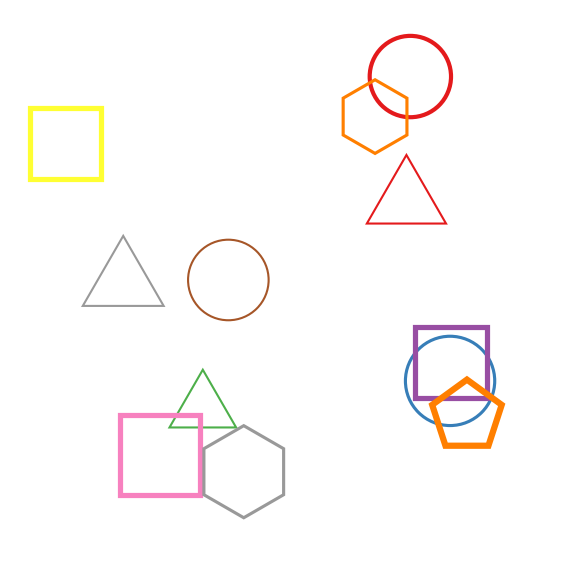[{"shape": "triangle", "thickness": 1, "radius": 0.4, "center": [0.704, 0.652]}, {"shape": "circle", "thickness": 2, "radius": 0.35, "center": [0.711, 0.867]}, {"shape": "circle", "thickness": 1.5, "radius": 0.39, "center": [0.779, 0.34]}, {"shape": "triangle", "thickness": 1, "radius": 0.33, "center": [0.351, 0.292]}, {"shape": "square", "thickness": 2.5, "radius": 0.31, "center": [0.781, 0.372]}, {"shape": "hexagon", "thickness": 1.5, "radius": 0.32, "center": [0.649, 0.797]}, {"shape": "pentagon", "thickness": 3, "radius": 0.32, "center": [0.809, 0.279]}, {"shape": "square", "thickness": 2.5, "radius": 0.31, "center": [0.114, 0.751]}, {"shape": "circle", "thickness": 1, "radius": 0.35, "center": [0.395, 0.514]}, {"shape": "square", "thickness": 2.5, "radius": 0.35, "center": [0.277, 0.212]}, {"shape": "hexagon", "thickness": 1.5, "radius": 0.4, "center": [0.422, 0.182]}, {"shape": "triangle", "thickness": 1, "radius": 0.4, "center": [0.213, 0.51]}]